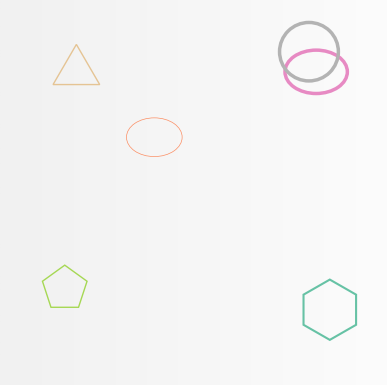[{"shape": "hexagon", "thickness": 1.5, "radius": 0.39, "center": [0.851, 0.196]}, {"shape": "oval", "thickness": 0.5, "radius": 0.36, "center": [0.398, 0.644]}, {"shape": "oval", "thickness": 2.5, "radius": 0.4, "center": [0.816, 0.813]}, {"shape": "pentagon", "thickness": 1, "radius": 0.3, "center": [0.167, 0.251]}, {"shape": "triangle", "thickness": 1, "radius": 0.35, "center": [0.197, 0.815]}, {"shape": "circle", "thickness": 2.5, "radius": 0.38, "center": [0.797, 0.866]}]